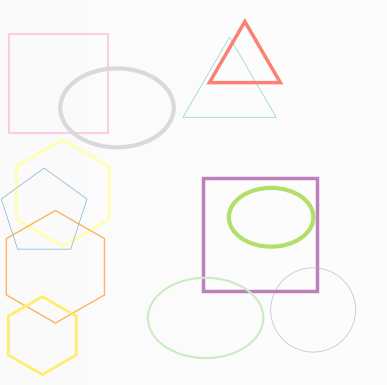[{"shape": "triangle", "thickness": 0.5, "radius": 0.69, "center": [0.592, 0.765]}, {"shape": "hexagon", "thickness": 2, "radius": 0.69, "center": [0.162, 0.499]}, {"shape": "circle", "thickness": 0.5, "radius": 0.55, "center": [0.808, 0.195]}, {"shape": "triangle", "thickness": 2.5, "radius": 0.53, "center": [0.632, 0.838]}, {"shape": "pentagon", "thickness": 0.5, "radius": 0.58, "center": [0.114, 0.447]}, {"shape": "hexagon", "thickness": 1, "radius": 0.73, "center": [0.143, 0.307]}, {"shape": "oval", "thickness": 3, "radius": 0.55, "center": [0.7, 0.436]}, {"shape": "square", "thickness": 1.5, "radius": 0.64, "center": [0.151, 0.783]}, {"shape": "oval", "thickness": 3, "radius": 0.73, "center": [0.302, 0.72]}, {"shape": "square", "thickness": 2.5, "radius": 0.73, "center": [0.671, 0.392]}, {"shape": "oval", "thickness": 1.5, "radius": 0.74, "center": [0.531, 0.174]}, {"shape": "hexagon", "thickness": 2, "radius": 0.51, "center": [0.109, 0.128]}]